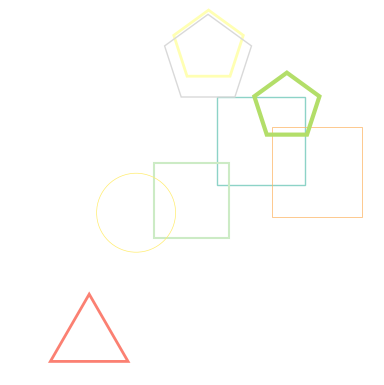[{"shape": "square", "thickness": 1, "radius": 0.57, "center": [0.679, 0.634]}, {"shape": "pentagon", "thickness": 2, "radius": 0.47, "center": [0.542, 0.879]}, {"shape": "triangle", "thickness": 2, "radius": 0.58, "center": [0.232, 0.119]}, {"shape": "square", "thickness": 0.5, "radius": 0.58, "center": [0.824, 0.553]}, {"shape": "pentagon", "thickness": 3, "radius": 0.44, "center": [0.745, 0.722]}, {"shape": "pentagon", "thickness": 1, "radius": 0.59, "center": [0.54, 0.844]}, {"shape": "square", "thickness": 1.5, "radius": 0.49, "center": [0.497, 0.48]}, {"shape": "circle", "thickness": 0.5, "radius": 0.51, "center": [0.354, 0.447]}]